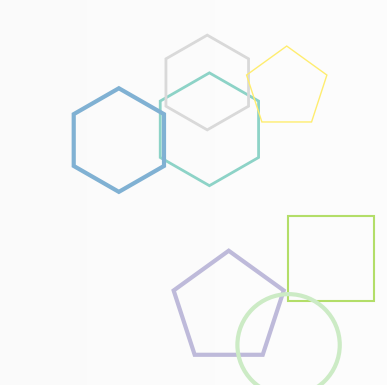[{"shape": "hexagon", "thickness": 2, "radius": 0.73, "center": [0.54, 0.664]}, {"shape": "pentagon", "thickness": 3, "radius": 0.75, "center": [0.59, 0.199]}, {"shape": "hexagon", "thickness": 3, "radius": 0.67, "center": [0.307, 0.636]}, {"shape": "square", "thickness": 1.5, "radius": 0.55, "center": [0.854, 0.33]}, {"shape": "hexagon", "thickness": 2, "radius": 0.62, "center": [0.535, 0.786]}, {"shape": "circle", "thickness": 3, "radius": 0.66, "center": [0.745, 0.104]}, {"shape": "pentagon", "thickness": 1, "radius": 0.55, "center": [0.74, 0.771]}]